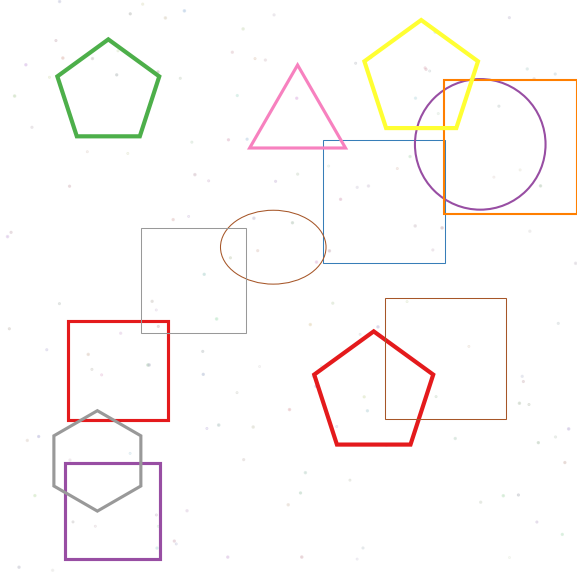[{"shape": "pentagon", "thickness": 2, "radius": 0.54, "center": [0.647, 0.317]}, {"shape": "square", "thickness": 1.5, "radius": 0.43, "center": [0.204, 0.357]}, {"shape": "square", "thickness": 0.5, "radius": 0.53, "center": [0.665, 0.65]}, {"shape": "pentagon", "thickness": 2, "radius": 0.46, "center": [0.188, 0.838]}, {"shape": "square", "thickness": 1.5, "radius": 0.41, "center": [0.195, 0.114]}, {"shape": "circle", "thickness": 1, "radius": 0.57, "center": [0.832, 0.749]}, {"shape": "square", "thickness": 1, "radius": 0.58, "center": [0.884, 0.745]}, {"shape": "pentagon", "thickness": 2, "radius": 0.52, "center": [0.729, 0.861]}, {"shape": "square", "thickness": 0.5, "radius": 0.52, "center": [0.771, 0.378]}, {"shape": "oval", "thickness": 0.5, "radius": 0.46, "center": [0.473, 0.571]}, {"shape": "triangle", "thickness": 1.5, "radius": 0.48, "center": [0.515, 0.791]}, {"shape": "hexagon", "thickness": 1.5, "radius": 0.43, "center": [0.169, 0.201]}, {"shape": "square", "thickness": 0.5, "radius": 0.46, "center": [0.335, 0.514]}]